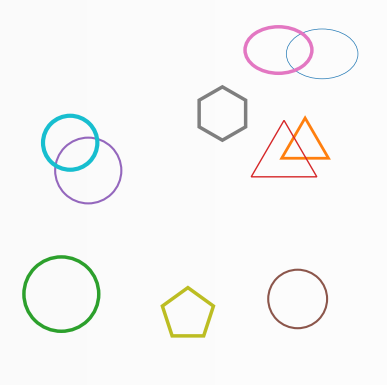[{"shape": "oval", "thickness": 0.5, "radius": 0.46, "center": [0.831, 0.86]}, {"shape": "triangle", "thickness": 2, "radius": 0.35, "center": [0.787, 0.624]}, {"shape": "circle", "thickness": 2.5, "radius": 0.48, "center": [0.158, 0.236]}, {"shape": "triangle", "thickness": 1, "radius": 0.49, "center": [0.733, 0.59]}, {"shape": "circle", "thickness": 1.5, "radius": 0.43, "center": [0.228, 0.557]}, {"shape": "circle", "thickness": 1.5, "radius": 0.38, "center": [0.768, 0.223]}, {"shape": "oval", "thickness": 2.5, "radius": 0.43, "center": [0.719, 0.87]}, {"shape": "hexagon", "thickness": 2.5, "radius": 0.35, "center": [0.574, 0.705]}, {"shape": "pentagon", "thickness": 2.5, "radius": 0.35, "center": [0.485, 0.184]}, {"shape": "circle", "thickness": 3, "radius": 0.35, "center": [0.181, 0.629]}]